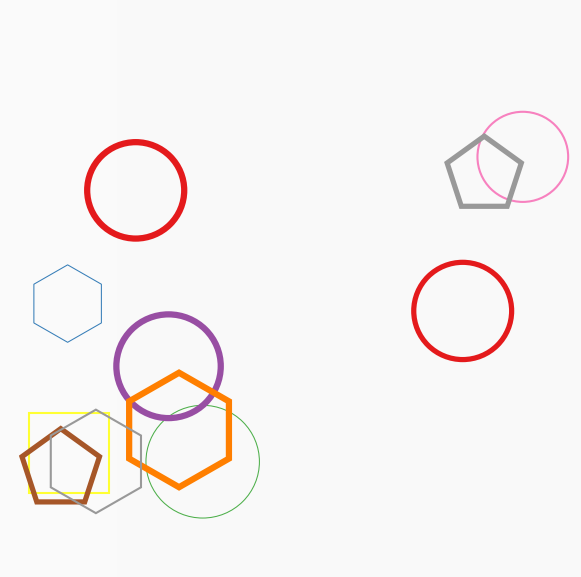[{"shape": "circle", "thickness": 2.5, "radius": 0.42, "center": [0.796, 0.461]}, {"shape": "circle", "thickness": 3, "radius": 0.42, "center": [0.233, 0.67]}, {"shape": "hexagon", "thickness": 0.5, "radius": 0.34, "center": [0.116, 0.473]}, {"shape": "circle", "thickness": 0.5, "radius": 0.49, "center": [0.349, 0.2]}, {"shape": "circle", "thickness": 3, "radius": 0.45, "center": [0.29, 0.365]}, {"shape": "hexagon", "thickness": 3, "radius": 0.5, "center": [0.308, 0.255]}, {"shape": "square", "thickness": 1, "radius": 0.35, "center": [0.118, 0.215]}, {"shape": "pentagon", "thickness": 2.5, "radius": 0.35, "center": [0.105, 0.187]}, {"shape": "circle", "thickness": 1, "radius": 0.39, "center": [0.899, 0.728]}, {"shape": "pentagon", "thickness": 2.5, "radius": 0.34, "center": [0.833, 0.696]}, {"shape": "hexagon", "thickness": 1, "radius": 0.45, "center": [0.165, 0.2]}]